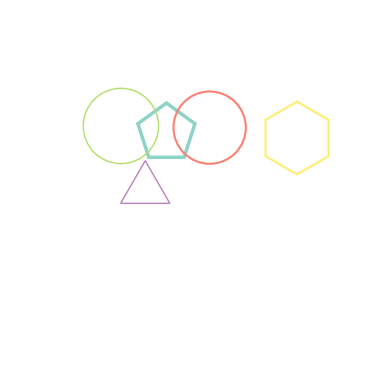[{"shape": "pentagon", "thickness": 2.5, "radius": 0.39, "center": [0.432, 0.654]}, {"shape": "circle", "thickness": 1.5, "radius": 0.47, "center": [0.545, 0.668]}, {"shape": "circle", "thickness": 1, "radius": 0.49, "center": [0.314, 0.673]}, {"shape": "triangle", "thickness": 1, "radius": 0.37, "center": [0.377, 0.509]}, {"shape": "hexagon", "thickness": 1.5, "radius": 0.47, "center": [0.771, 0.642]}]